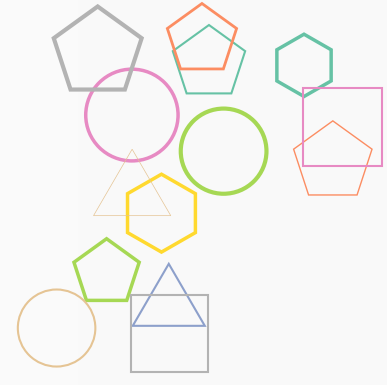[{"shape": "hexagon", "thickness": 2.5, "radius": 0.4, "center": [0.785, 0.83]}, {"shape": "pentagon", "thickness": 1.5, "radius": 0.49, "center": [0.539, 0.837]}, {"shape": "pentagon", "thickness": 1, "radius": 0.53, "center": [0.859, 0.58]}, {"shape": "pentagon", "thickness": 2, "radius": 0.47, "center": [0.521, 0.897]}, {"shape": "triangle", "thickness": 1.5, "radius": 0.54, "center": [0.436, 0.207]}, {"shape": "circle", "thickness": 2.5, "radius": 0.6, "center": [0.34, 0.701]}, {"shape": "square", "thickness": 1.5, "radius": 0.51, "center": [0.884, 0.671]}, {"shape": "pentagon", "thickness": 2.5, "radius": 0.44, "center": [0.275, 0.291]}, {"shape": "circle", "thickness": 3, "radius": 0.55, "center": [0.577, 0.607]}, {"shape": "hexagon", "thickness": 2.5, "radius": 0.51, "center": [0.417, 0.446]}, {"shape": "circle", "thickness": 1.5, "radius": 0.5, "center": [0.146, 0.148]}, {"shape": "triangle", "thickness": 0.5, "radius": 0.58, "center": [0.341, 0.497]}, {"shape": "pentagon", "thickness": 3, "radius": 0.6, "center": [0.252, 0.864]}, {"shape": "square", "thickness": 1.5, "radius": 0.5, "center": [0.437, 0.134]}]